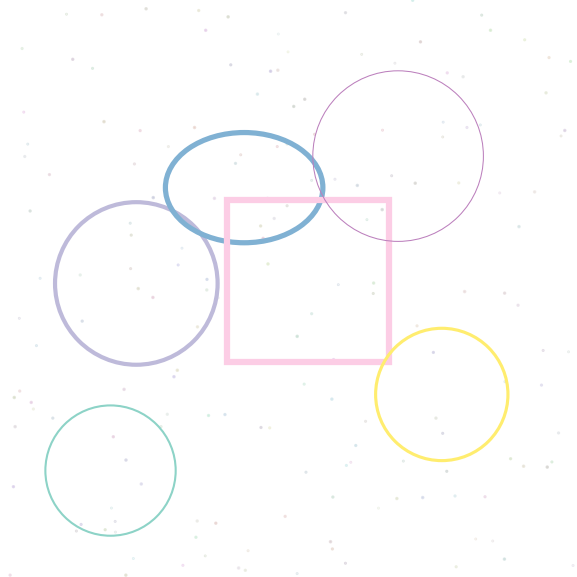[{"shape": "circle", "thickness": 1, "radius": 0.56, "center": [0.191, 0.184]}, {"shape": "circle", "thickness": 2, "radius": 0.7, "center": [0.236, 0.508]}, {"shape": "oval", "thickness": 2.5, "radius": 0.68, "center": [0.423, 0.674]}, {"shape": "square", "thickness": 3, "radius": 0.7, "center": [0.534, 0.513]}, {"shape": "circle", "thickness": 0.5, "radius": 0.74, "center": [0.689, 0.729]}, {"shape": "circle", "thickness": 1.5, "radius": 0.57, "center": [0.765, 0.316]}]